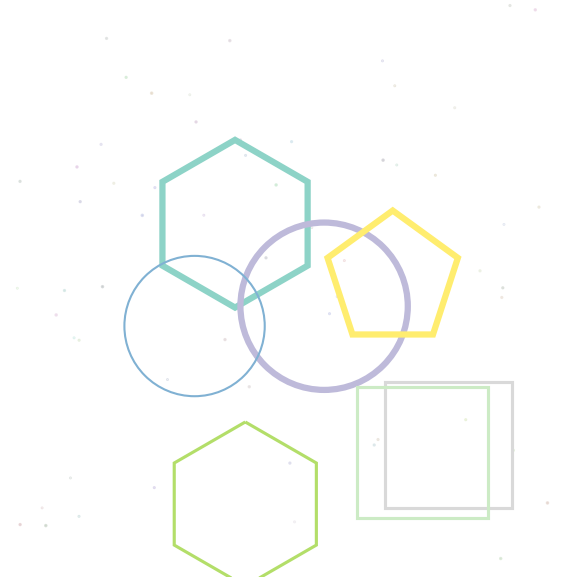[{"shape": "hexagon", "thickness": 3, "radius": 0.73, "center": [0.407, 0.612]}, {"shape": "circle", "thickness": 3, "radius": 0.72, "center": [0.561, 0.469]}, {"shape": "circle", "thickness": 1, "radius": 0.61, "center": [0.337, 0.435]}, {"shape": "hexagon", "thickness": 1.5, "radius": 0.71, "center": [0.425, 0.126]}, {"shape": "square", "thickness": 1.5, "radius": 0.55, "center": [0.776, 0.229]}, {"shape": "square", "thickness": 1.5, "radius": 0.56, "center": [0.732, 0.215]}, {"shape": "pentagon", "thickness": 3, "radius": 0.59, "center": [0.68, 0.516]}]